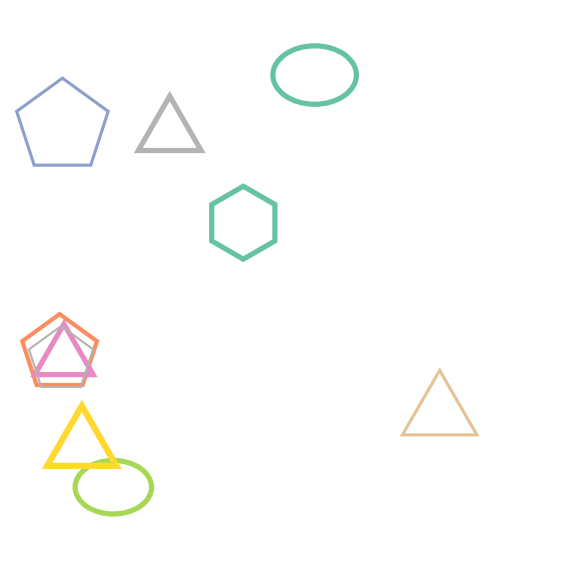[{"shape": "hexagon", "thickness": 2.5, "radius": 0.32, "center": [0.421, 0.613]}, {"shape": "oval", "thickness": 2.5, "radius": 0.36, "center": [0.545, 0.869]}, {"shape": "pentagon", "thickness": 2, "radius": 0.34, "center": [0.103, 0.387]}, {"shape": "pentagon", "thickness": 1.5, "radius": 0.42, "center": [0.108, 0.781]}, {"shape": "triangle", "thickness": 2.5, "radius": 0.29, "center": [0.111, 0.38]}, {"shape": "oval", "thickness": 2.5, "radius": 0.33, "center": [0.196, 0.155]}, {"shape": "triangle", "thickness": 3, "radius": 0.35, "center": [0.142, 0.227]}, {"shape": "triangle", "thickness": 1.5, "radius": 0.37, "center": [0.761, 0.283]}, {"shape": "triangle", "thickness": 2.5, "radius": 0.31, "center": [0.294, 0.77]}, {"shape": "pentagon", "thickness": 1, "radius": 0.29, "center": [0.106, 0.376]}]